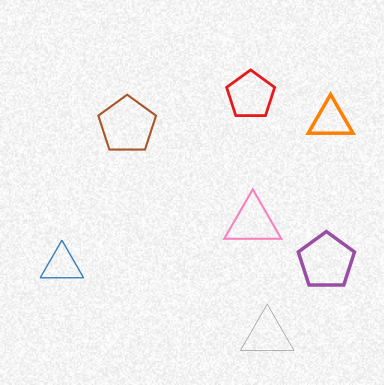[{"shape": "pentagon", "thickness": 2, "radius": 0.33, "center": [0.651, 0.753]}, {"shape": "triangle", "thickness": 1, "radius": 0.33, "center": [0.161, 0.311]}, {"shape": "pentagon", "thickness": 2.5, "radius": 0.38, "center": [0.848, 0.322]}, {"shape": "triangle", "thickness": 2.5, "radius": 0.34, "center": [0.859, 0.688]}, {"shape": "pentagon", "thickness": 1.5, "radius": 0.39, "center": [0.33, 0.675]}, {"shape": "triangle", "thickness": 1.5, "radius": 0.43, "center": [0.657, 0.423]}, {"shape": "triangle", "thickness": 0.5, "radius": 0.4, "center": [0.694, 0.13]}]